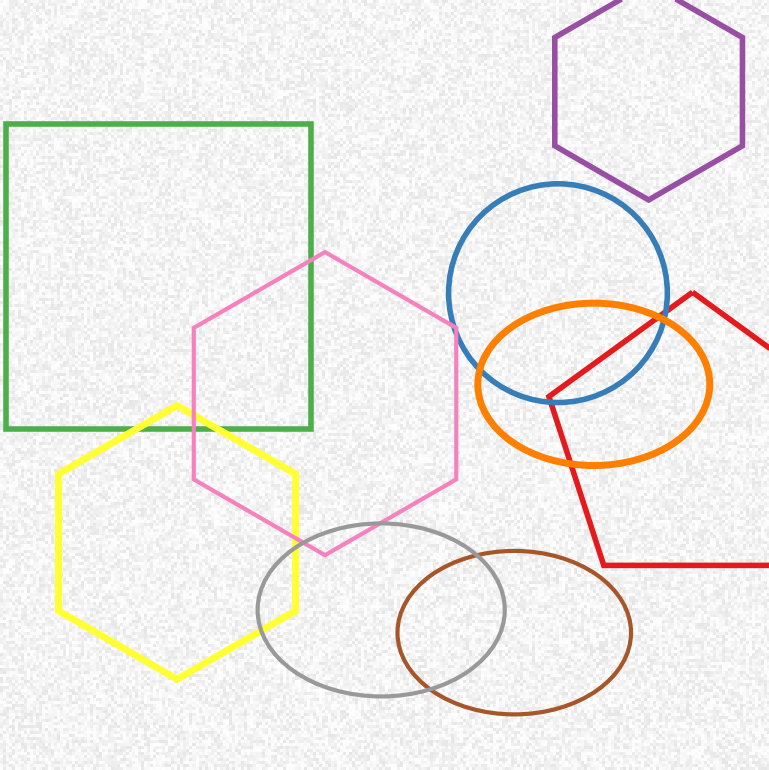[{"shape": "pentagon", "thickness": 2, "radius": 0.98, "center": [0.899, 0.424]}, {"shape": "circle", "thickness": 2, "radius": 0.71, "center": [0.725, 0.619]}, {"shape": "square", "thickness": 2, "radius": 0.99, "center": [0.206, 0.641]}, {"shape": "hexagon", "thickness": 2, "radius": 0.7, "center": [0.842, 0.881]}, {"shape": "oval", "thickness": 2.5, "radius": 0.75, "center": [0.771, 0.501]}, {"shape": "hexagon", "thickness": 2.5, "radius": 0.89, "center": [0.23, 0.296]}, {"shape": "oval", "thickness": 1.5, "radius": 0.76, "center": [0.668, 0.178]}, {"shape": "hexagon", "thickness": 1.5, "radius": 0.98, "center": [0.422, 0.476]}, {"shape": "oval", "thickness": 1.5, "radius": 0.8, "center": [0.495, 0.208]}]